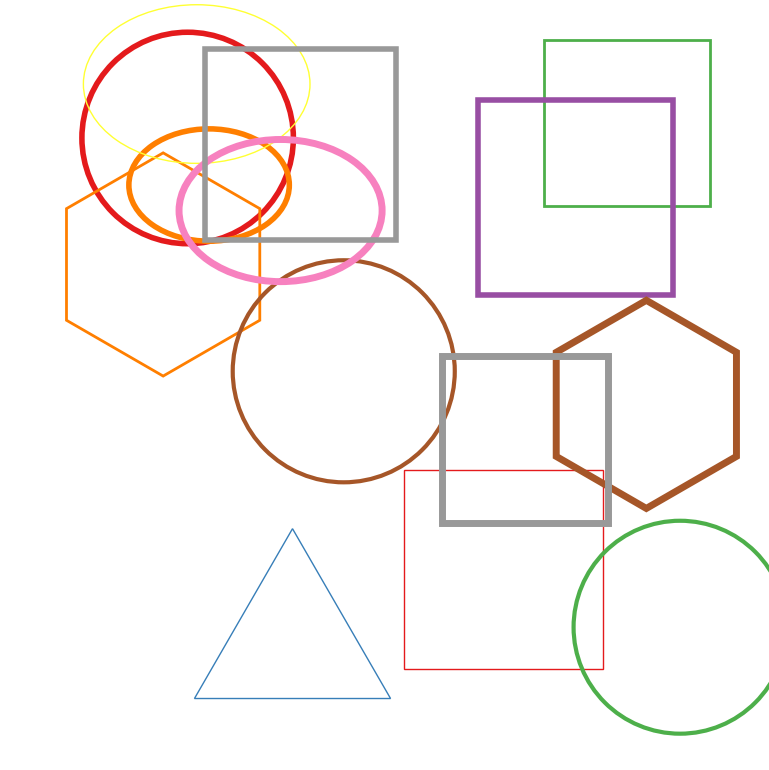[{"shape": "square", "thickness": 0.5, "radius": 0.65, "center": [0.654, 0.261]}, {"shape": "circle", "thickness": 2, "radius": 0.69, "center": [0.244, 0.821]}, {"shape": "triangle", "thickness": 0.5, "radius": 0.74, "center": [0.38, 0.166]}, {"shape": "square", "thickness": 1, "radius": 0.54, "center": [0.814, 0.84]}, {"shape": "circle", "thickness": 1.5, "radius": 0.69, "center": [0.883, 0.185]}, {"shape": "square", "thickness": 2, "radius": 0.63, "center": [0.748, 0.744]}, {"shape": "hexagon", "thickness": 1, "radius": 0.72, "center": [0.212, 0.657]}, {"shape": "oval", "thickness": 2, "radius": 0.52, "center": [0.272, 0.76]}, {"shape": "oval", "thickness": 0.5, "radius": 0.74, "center": [0.255, 0.891]}, {"shape": "circle", "thickness": 1.5, "radius": 0.72, "center": [0.446, 0.518]}, {"shape": "hexagon", "thickness": 2.5, "radius": 0.68, "center": [0.839, 0.475]}, {"shape": "oval", "thickness": 2.5, "radius": 0.66, "center": [0.364, 0.727]}, {"shape": "square", "thickness": 2, "radius": 0.62, "center": [0.39, 0.812]}, {"shape": "square", "thickness": 2.5, "radius": 0.54, "center": [0.682, 0.429]}]